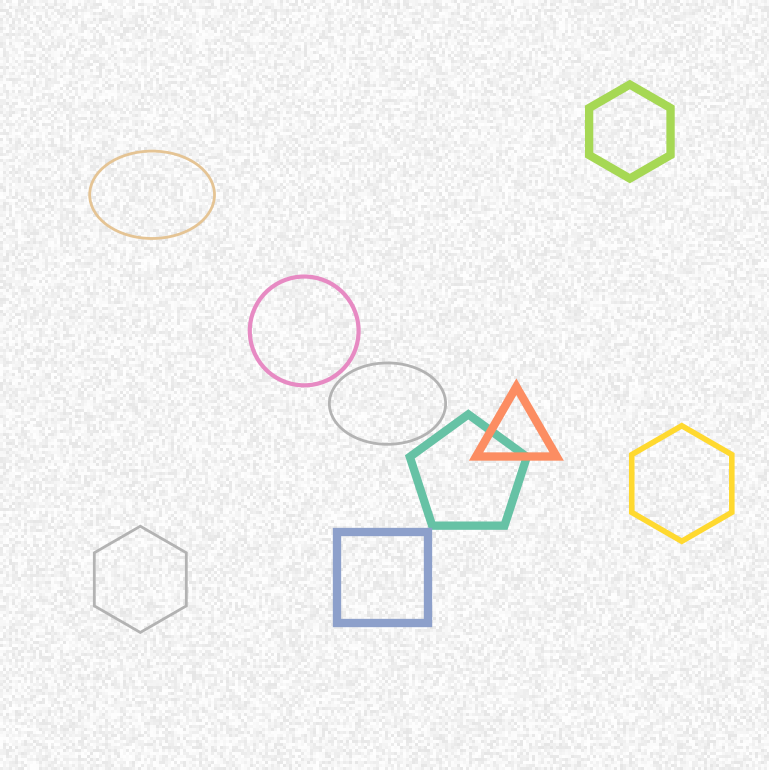[{"shape": "pentagon", "thickness": 3, "radius": 0.4, "center": [0.608, 0.382]}, {"shape": "triangle", "thickness": 3, "radius": 0.3, "center": [0.671, 0.437]}, {"shape": "square", "thickness": 3, "radius": 0.29, "center": [0.497, 0.25]}, {"shape": "circle", "thickness": 1.5, "radius": 0.35, "center": [0.395, 0.57]}, {"shape": "hexagon", "thickness": 3, "radius": 0.31, "center": [0.818, 0.829]}, {"shape": "hexagon", "thickness": 2, "radius": 0.38, "center": [0.885, 0.372]}, {"shape": "oval", "thickness": 1, "radius": 0.41, "center": [0.198, 0.747]}, {"shape": "hexagon", "thickness": 1, "radius": 0.34, "center": [0.182, 0.248]}, {"shape": "oval", "thickness": 1, "radius": 0.38, "center": [0.503, 0.476]}]